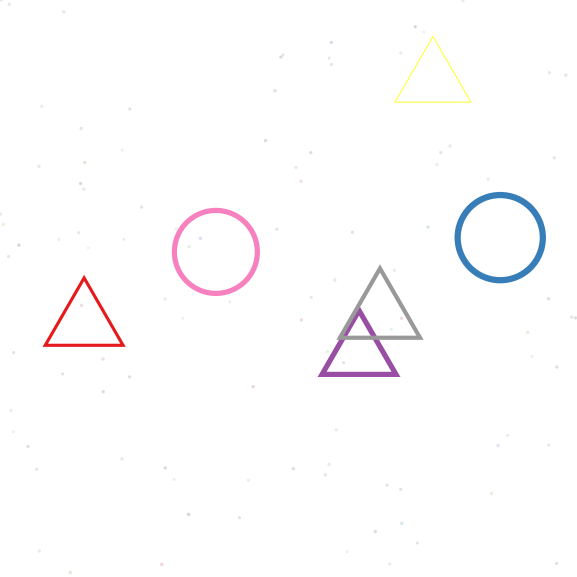[{"shape": "triangle", "thickness": 1.5, "radius": 0.39, "center": [0.146, 0.44]}, {"shape": "circle", "thickness": 3, "radius": 0.37, "center": [0.866, 0.588]}, {"shape": "triangle", "thickness": 2.5, "radius": 0.37, "center": [0.622, 0.388]}, {"shape": "triangle", "thickness": 0.5, "radius": 0.38, "center": [0.75, 0.86]}, {"shape": "circle", "thickness": 2.5, "radius": 0.36, "center": [0.374, 0.563]}, {"shape": "triangle", "thickness": 2, "radius": 0.4, "center": [0.658, 0.454]}]